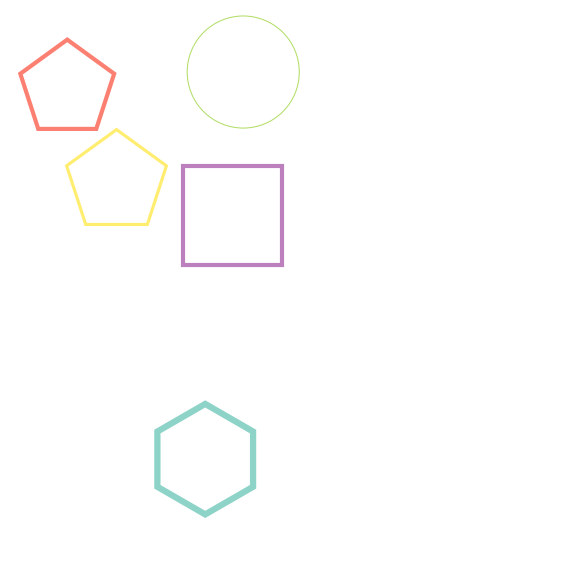[{"shape": "hexagon", "thickness": 3, "radius": 0.48, "center": [0.355, 0.204]}, {"shape": "pentagon", "thickness": 2, "radius": 0.43, "center": [0.116, 0.845]}, {"shape": "circle", "thickness": 0.5, "radius": 0.49, "center": [0.421, 0.874]}, {"shape": "square", "thickness": 2, "radius": 0.43, "center": [0.403, 0.627]}, {"shape": "pentagon", "thickness": 1.5, "radius": 0.45, "center": [0.202, 0.684]}]